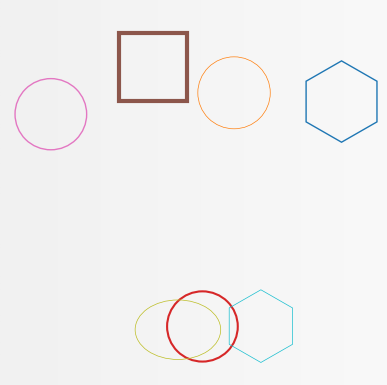[{"shape": "hexagon", "thickness": 1, "radius": 0.53, "center": [0.881, 0.736]}, {"shape": "circle", "thickness": 0.5, "radius": 0.47, "center": [0.604, 0.759]}, {"shape": "circle", "thickness": 1.5, "radius": 0.46, "center": [0.522, 0.152]}, {"shape": "square", "thickness": 3, "radius": 0.44, "center": [0.394, 0.826]}, {"shape": "circle", "thickness": 1, "radius": 0.46, "center": [0.131, 0.703]}, {"shape": "oval", "thickness": 0.5, "radius": 0.55, "center": [0.459, 0.144]}, {"shape": "hexagon", "thickness": 0.5, "radius": 0.47, "center": [0.673, 0.153]}]